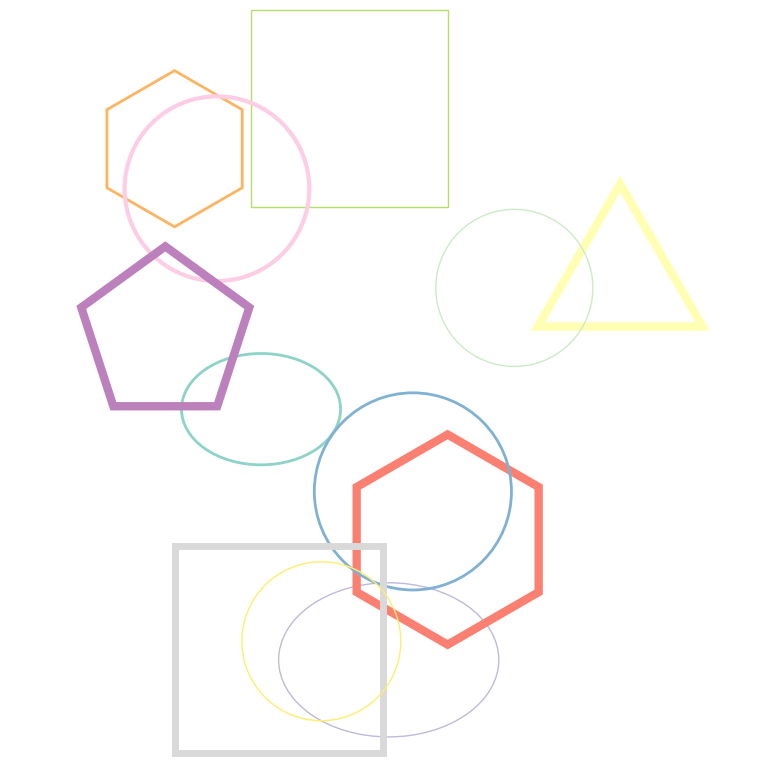[{"shape": "oval", "thickness": 1, "radius": 0.52, "center": [0.339, 0.469]}, {"shape": "triangle", "thickness": 3, "radius": 0.62, "center": [0.805, 0.638]}, {"shape": "oval", "thickness": 0.5, "radius": 0.71, "center": [0.505, 0.143]}, {"shape": "hexagon", "thickness": 3, "radius": 0.68, "center": [0.581, 0.299]}, {"shape": "circle", "thickness": 1, "radius": 0.64, "center": [0.536, 0.362]}, {"shape": "hexagon", "thickness": 1, "radius": 0.51, "center": [0.227, 0.807]}, {"shape": "square", "thickness": 0.5, "radius": 0.64, "center": [0.454, 0.859]}, {"shape": "circle", "thickness": 1.5, "radius": 0.6, "center": [0.282, 0.755]}, {"shape": "square", "thickness": 2.5, "radius": 0.67, "center": [0.362, 0.156]}, {"shape": "pentagon", "thickness": 3, "radius": 0.57, "center": [0.215, 0.565]}, {"shape": "circle", "thickness": 0.5, "radius": 0.51, "center": [0.668, 0.626]}, {"shape": "circle", "thickness": 0.5, "radius": 0.52, "center": [0.417, 0.167]}]